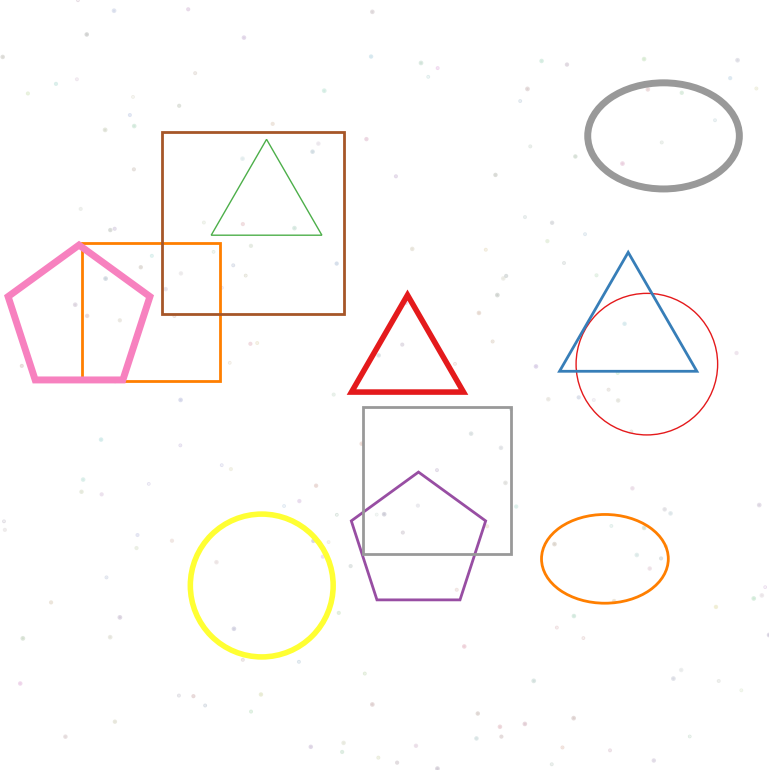[{"shape": "circle", "thickness": 0.5, "radius": 0.46, "center": [0.84, 0.527]}, {"shape": "triangle", "thickness": 2, "radius": 0.42, "center": [0.529, 0.533]}, {"shape": "triangle", "thickness": 1, "radius": 0.51, "center": [0.816, 0.569]}, {"shape": "triangle", "thickness": 0.5, "radius": 0.41, "center": [0.346, 0.736]}, {"shape": "pentagon", "thickness": 1, "radius": 0.46, "center": [0.543, 0.295]}, {"shape": "square", "thickness": 1, "radius": 0.45, "center": [0.196, 0.595]}, {"shape": "oval", "thickness": 1, "radius": 0.41, "center": [0.786, 0.274]}, {"shape": "circle", "thickness": 2, "radius": 0.46, "center": [0.34, 0.24]}, {"shape": "square", "thickness": 1, "radius": 0.59, "center": [0.328, 0.711]}, {"shape": "pentagon", "thickness": 2.5, "radius": 0.48, "center": [0.103, 0.585]}, {"shape": "square", "thickness": 1, "radius": 0.48, "center": [0.567, 0.376]}, {"shape": "oval", "thickness": 2.5, "radius": 0.49, "center": [0.862, 0.824]}]